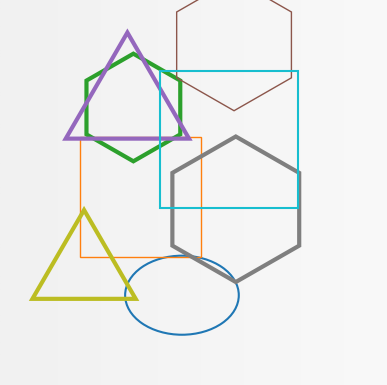[{"shape": "oval", "thickness": 1.5, "radius": 0.73, "center": [0.47, 0.233]}, {"shape": "square", "thickness": 1, "radius": 0.78, "center": [0.363, 0.489]}, {"shape": "hexagon", "thickness": 3, "radius": 0.7, "center": [0.344, 0.721]}, {"shape": "triangle", "thickness": 3, "radius": 0.92, "center": [0.329, 0.732]}, {"shape": "hexagon", "thickness": 1, "radius": 0.85, "center": [0.604, 0.883]}, {"shape": "hexagon", "thickness": 3, "radius": 0.94, "center": [0.608, 0.456]}, {"shape": "triangle", "thickness": 3, "radius": 0.77, "center": [0.217, 0.301]}, {"shape": "square", "thickness": 1.5, "radius": 0.89, "center": [0.59, 0.637]}]